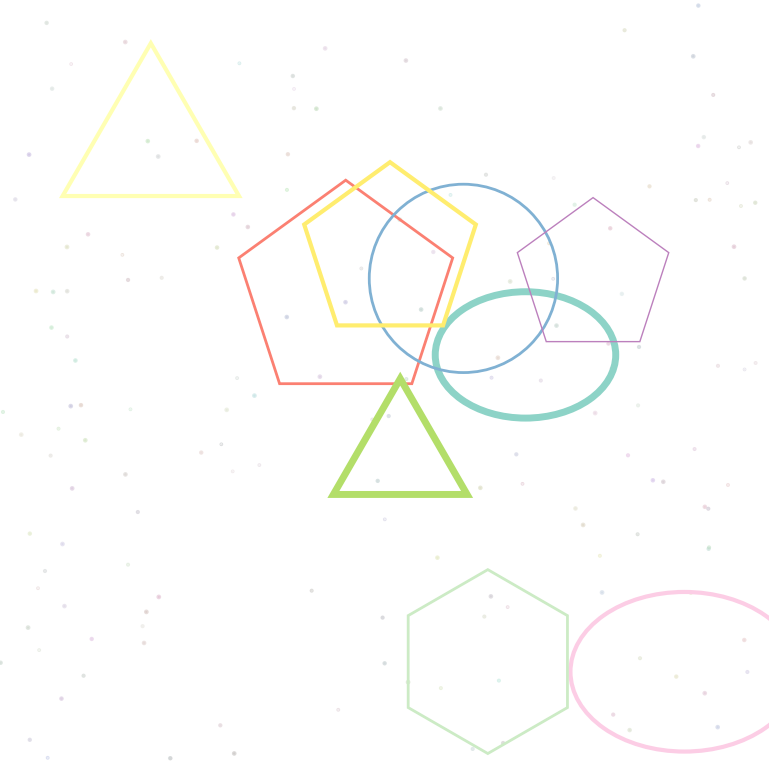[{"shape": "oval", "thickness": 2.5, "radius": 0.59, "center": [0.682, 0.539]}, {"shape": "triangle", "thickness": 1.5, "radius": 0.66, "center": [0.196, 0.812]}, {"shape": "pentagon", "thickness": 1, "radius": 0.73, "center": [0.449, 0.62]}, {"shape": "circle", "thickness": 1, "radius": 0.61, "center": [0.602, 0.638]}, {"shape": "triangle", "thickness": 2.5, "radius": 0.5, "center": [0.52, 0.408]}, {"shape": "oval", "thickness": 1.5, "radius": 0.74, "center": [0.889, 0.128]}, {"shape": "pentagon", "thickness": 0.5, "radius": 0.52, "center": [0.77, 0.64]}, {"shape": "hexagon", "thickness": 1, "radius": 0.6, "center": [0.634, 0.141]}, {"shape": "pentagon", "thickness": 1.5, "radius": 0.59, "center": [0.507, 0.672]}]